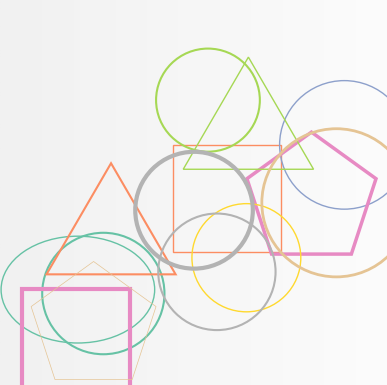[{"shape": "circle", "thickness": 1.5, "radius": 0.79, "center": [0.267, 0.238]}, {"shape": "oval", "thickness": 1, "radius": 0.99, "center": [0.201, 0.248]}, {"shape": "triangle", "thickness": 1.5, "radius": 0.96, "center": [0.287, 0.384]}, {"shape": "square", "thickness": 1, "radius": 0.7, "center": [0.586, 0.484]}, {"shape": "circle", "thickness": 1, "radius": 0.83, "center": [0.889, 0.624]}, {"shape": "square", "thickness": 3, "radius": 0.7, "center": [0.197, 0.111]}, {"shape": "pentagon", "thickness": 2.5, "radius": 0.88, "center": [0.804, 0.482]}, {"shape": "circle", "thickness": 1.5, "radius": 0.67, "center": [0.537, 0.74]}, {"shape": "triangle", "thickness": 1, "radius": 0.97, "center": [0.641, 0.657]}, {"shape": "circle", "thickness": 1, "radius": 0.7, "center": [0.636, 0.331]}, {"shape": "circle", "thickness": 2, "radius": 0.96, "center": [0.868, 0.473]}, {"shape": "pentagon", "thickness": 0.5, "radius": 0.85, "center": [0.242, 0.151]}, {"shape": "circle", "thickness": 3, "radius": 0.76, "center": [0.501, 0.454]}, {"shape": "circle", "thickness": 1.5, "radius": 0.76, "center": [0.56, 0.294]}]